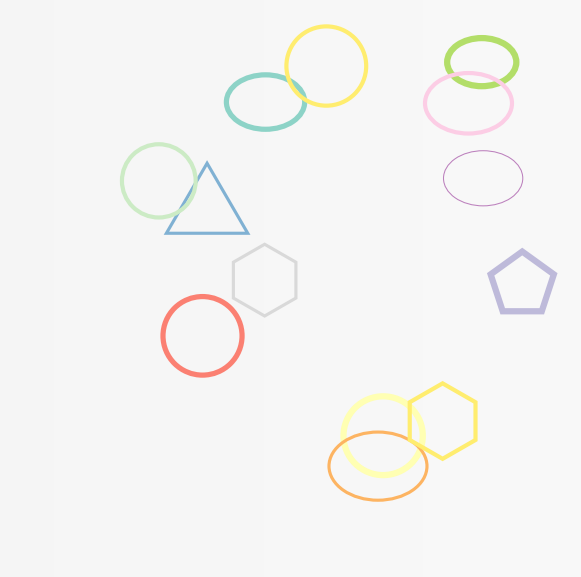[{"shape": "oval", "thickness": 2.5, "radius": 0.34, "center": [0.457, 0.822]}, {"shape": "circle", "thickness": 3, "radius": 0.34, "center": [0.659, 0.245]}, {"shape": "pentagon", "thickness": 3, "radius": 0.29, "center": [0.898, 0.506]}, {"shape": "circle", "thickness": 2.5, "radius": 0.34, "center": [0.348, 0.418]}, {"shape": "triangle", "thickness": 1.5, "radius": 0.4, "center": [0.356, 0.636]}, {"shape": "oval", "thickness": 1.5, "radius": 0.42, "center": [0.65, 0.192]}, {"shape": "oval", "thickness": 3, "radius": 0.3, "center": [0.829, 0.892]}, {"shape": "oval", "thickness": 2, "radius": 0.37, "center": [0.806, 0.82]}, {"shape": "hexagon", "thickness": 1.5, "radius": 0.31, "center": [0.455, 0.514]}, {"shape": "oval", "thickness": 0.5, "radius": 0.34, "center": [0.831, 0.69]}, {"shape": "circle", "thickness": 2, "radius": 0.32, "center": [0.273, 0.686]}, {"shape": "circle", "thickness": 2, "radius": 0.34, "center": [0.561, 0.885]}, {"shape": "hexagon", "thickness": 2, "radius": 0.33, "center": [0.761, 0.27]}]